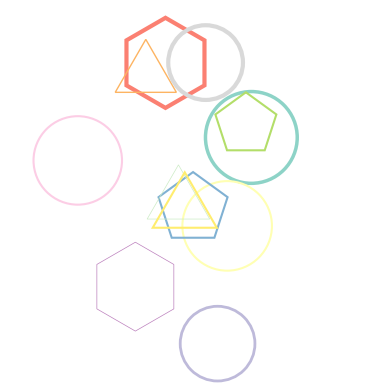[{"shape": "circle", "thickness": 2.5, "radius": 0.6, "center": [0.653, 0.643]}, {"shape": "circle", "thickness": 1.5, "radius": 0.58, "center": [0.59, 0.413]}, {"shape": "circle", "thickness": 2, "radius": 0.49, "center": [0.565, 0.107]}, {"shape": "hexagon", "thickness": 3, "radius": 0.58, "center": [0.43, 0.837]}, {"shape": "pentagon", "thickness": 1.5, "radius": 0.47, "center": [0.501, 0.459]}, {"shape": "triangle", "thickness": 1, "radius": 0.46, "center": [0.379, 0.806]}, {"shape": "pentagon", "thickness": 1.5, "radius": 0.42, "center": [0.639, 0.677]}, {"shape": "circle", "thickness": 1.5, "radius": 0.57, "center": [0.202, 0.583]}, {"shape": "circle", "thickness": 3, "radius": 0.49, "center": [0.534, 0.837]}, {"shape": "hexagon", "thickness": 0.5, "radius": 0.58, "center": [0.352, 0.255]}, {"shape": "triangle", "thickness": 0.5, "radius": 0.47, "center": [0.463, 0.478]}, {"shape": "triangle", "thickness": 1.5, "radius": 0.48, "center": [0.48, 0.456]}]